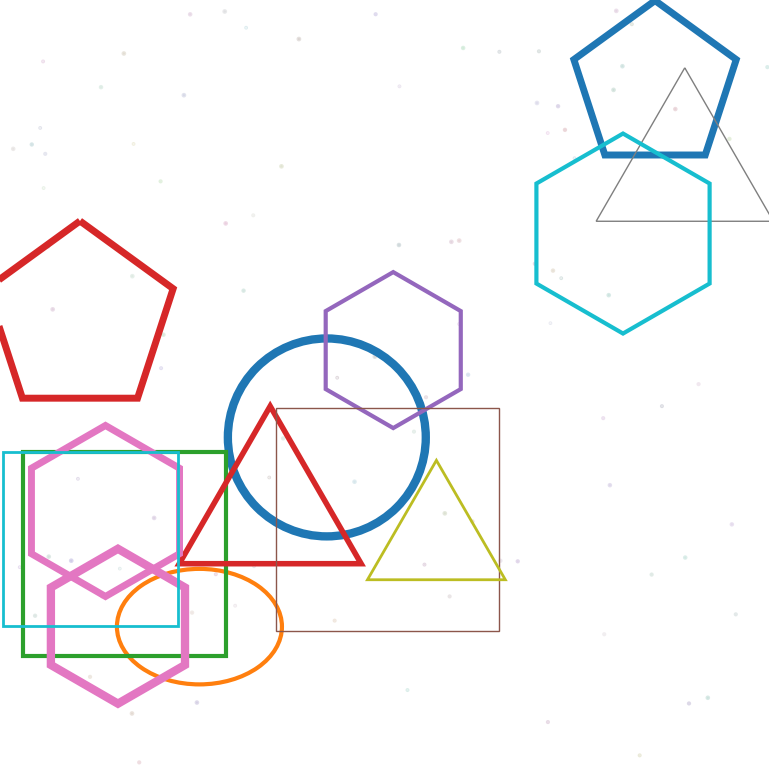[{"shape": "pentagon", "thickness": 2.5, "radius": 0.55, "center": [0.851, 0.888]}, {"shape": "circle", "thickness": 3, "radius": 0.64, "center": [0.424, 0.432]}, {"shape": "oval", "thickness": 1.5, "radius": 0.54, "center": [0.259, 0.186]}, {"shape": "square", "thickness": 1.5, "radius": 0.66, "center": [0.162, 0.28]}, {"shape": "pentagon", "thickness": 2.5, "radius": 0.64, "center": [0.104, 0.586]}, {"shape": "triangle", "thickness": 2, "radius": 0.68, "center": [0.351, 0.336]}, {"shape": "hexagon", "thickness": 1.5, "radius": 0.51, "center": [0.511, 0.545]}, {"shape": "square", "thickness": 0.5, "radius": 0.73, "center": [0.504, 0.325]}, {"shape": "hexagon", "thickness": 2.5, "radius": 0.56, "center": [0.137, 0.336]}, {"shape": "hexagon", "thickness": 3, "radius": 0.5, "center": [0.153, 0.187]}, {"shape": "triangle", "thickness": 0.5, "radius": 0.66, "center": [0.889, 0.779]}, {"shape": "triangle", "thickness": 1, "radius": 0.52, "center": [0.567, 0.299]}, {"shape": "square", "thickness": 1, "radius": 0.57, "center": [0.117, 0.3]}, {"shape": "hexagon", "thickness": 1.5, "radius": 0.65, "center": [0.809, 0.697]}]